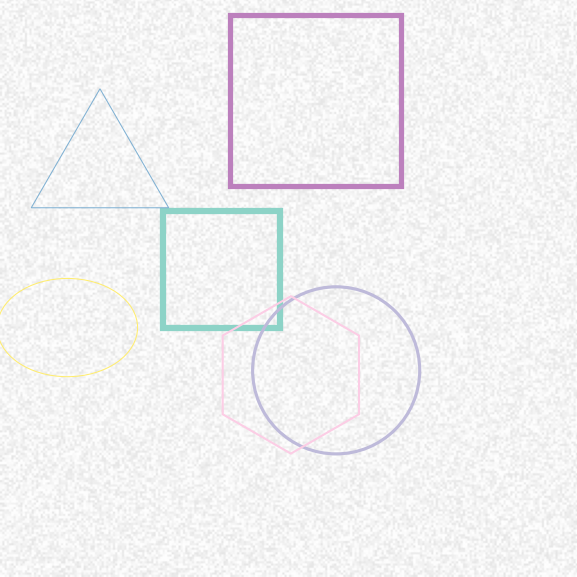[{"shape": "square", "thickness": 3, "radius": 0.51, "center": [0.383, 0.533]}, {"shape": "circle", "thickness": 1.5, "radius": 0.72, "center": [0.582, 0.358]}, {"shape": "triangle", "thickness": 0.5, "radius": 0.69, "center": [0.173, 0.708]}, {"shape": "hexagon", "thickness": 1, "radius": 0.68, "center": [0.504, 0.35]}, {"shape": "square", "thickness": 2.5, "radius": 0.74, "center": [0.546, 0.825]}, {"shape": "oval", "thickness": 0.5, "radius": 0.61, "center": [0.117, 0.432]}]